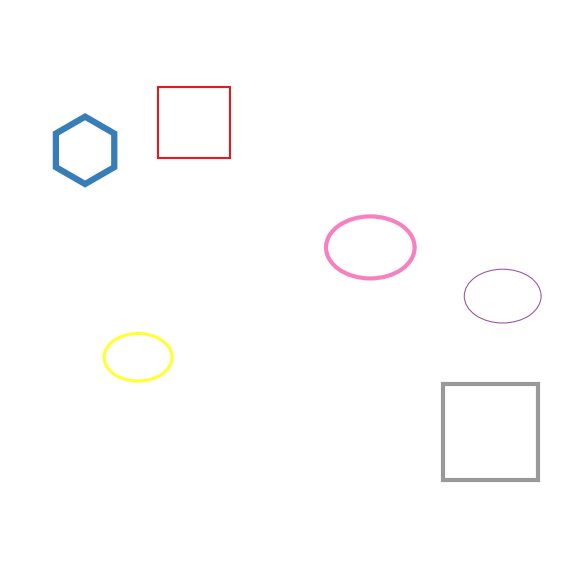[{"shape": "square", "thickness": 1, "radius": 0.31, "center": [0.336, 0.787]}, {"shape": "hexagon", "thickness": 3, "radius": 0.29, "center": [0.147, 0.739]}, {"shape": "oval", "thickness": 0.5, "radius": 0.33, "center": [0.87, 0.486]}, {"shape": "oval", "thickness": 1.5, "radius": 0.29, "center": [0.239, 0.38]}, {"shape": "oval", "thickness": 2, "radius": 0.38, "center": [0.641, 0.571]}, {"shape": "square", "thickness": 2, "radius": 0.41, "center": [0.849, 0.251]}]